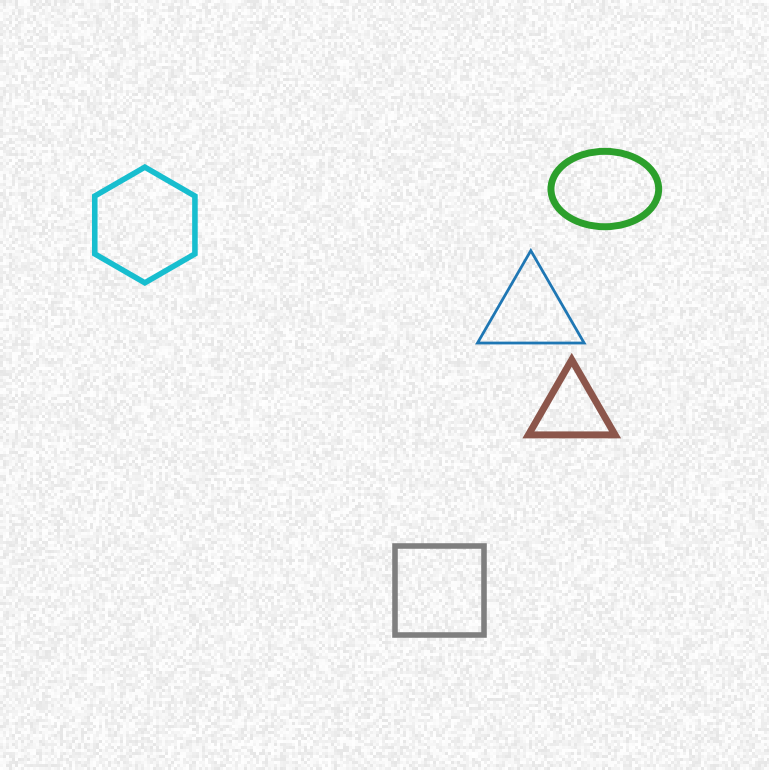[{"shape": "triangle", "thickness": 1, "radius": 0.4, "center": [0.689, 0.595]}, {"shape": "oval", "thickness": 2.5, "radius": 0.35, "center": [0.785, 0.755]}, {"shape": "triangle", "thickness": 2.5, "radius": 0.33, "center": [0.743, 0.468]}, {"shape": "square", "thickness": 2, "radius": 0.29, "center": [0.571, 0.233]}, {"shape": "hexagon", "thickness": 2, "radius": 0.38, "center": [0.188, 0.708]}]